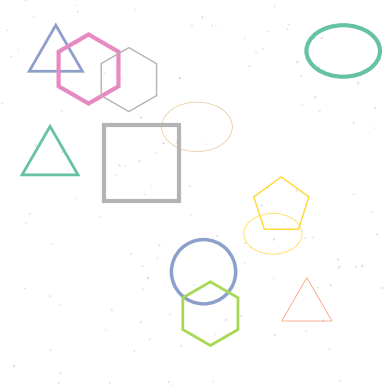[{"shape": "oval", "thickness": 3, "radius": 0.48, "center": [0.891, 0.868]}, {"shape": "triangle", "thickness": 2, "radius": 0.42, "center": [0.13, 0.588]}, {"shape": "triangle", "thickness": 0.5, "radius": 0.38, "center": [0.797, 0.204]}, {"shape": "circle", "thickness": 2.5, "radius": 0.42, "center": [0.529, 0.294]}, {"shape": "triangle", "thickness": 2, "radius": 0.4, "center": [0.145, 0.855]}, {"shape": "hexagon", "thickness": 3, "radius": 0.45, "center": [0.23, 0.821]}, {"shape": "hexagon", "thickness": 2, "radius": 0.41, "center": [0.546, 0.185]}, {"shape": "pentagon", "thickness": 1, "radius": 0.38, "center": [0.731, 0.465]}, {"shape": "oval", "thickness": 0.5, "radius": 0.38, "center": [0.709, 0.393]}, {"shape": "oval", "thickness": 0.5, "radius": 0.46, "center": [0.512, 0.671]}, {"shape": "square", "thickness": 3, "radius": 0.49, "center": [0.368, 0.576]}, {"shape": "hexagon", "thickness": 1, "radius": 0.42, "center": [0.335, 0.793]}]